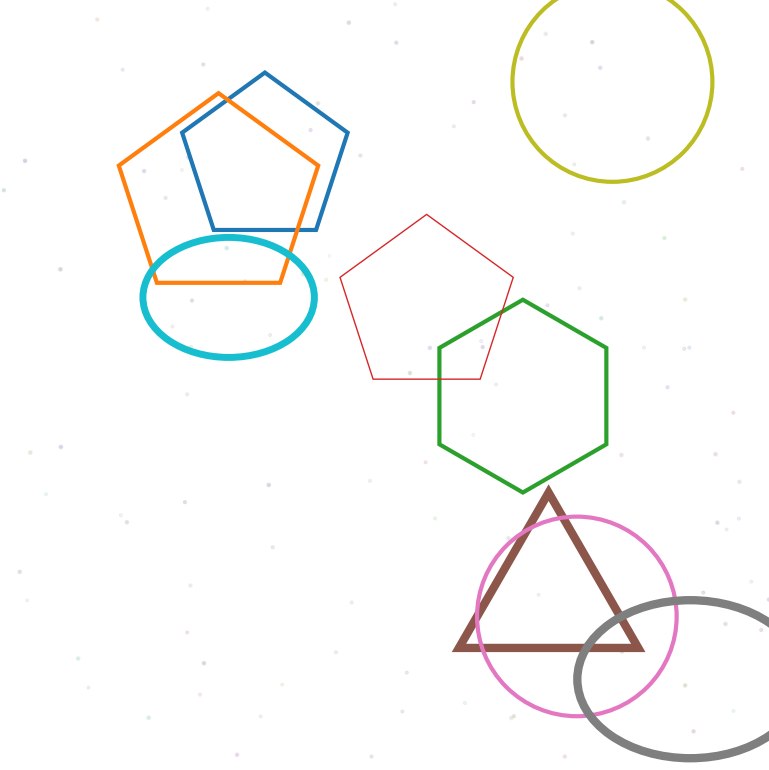[{"shape": "pentagon", "thickness": 1.5, "radius": 0.57, "center": [0.344, 0.793]}, {"shape": "pentagon", "thickness": 1.5, "radius": 0.68, "center": [0.284, 0.743]}, {"shape": "hexagon", "thickness": 1.5, "radius": 0.63, "center": [0.679, 0.486]}, {"shape": "pentagon", "thickness": 0.5, "radius": 0.59, "center": [0.554, 0.603]}, {"shape": "triangle", "thickness": 3, "radius": 0.67, "center": [0.712, 0.226]}, {"shape": "circle", "thickness": 1.5, "radius": 0.65, "center": [0.749, 0.199]}, {"shape": "oval", "thickness": 3, "radius": 0.73, "center": [0.896, 0.118]}, {"shape": "circle", "thickness": 1.5, "radius": 0.65, "center": [0.795, 0.894]}, {"shape": "oval", "thickness": 2.5, "radius": 0.56, "center": [0.297, 0.614]}]